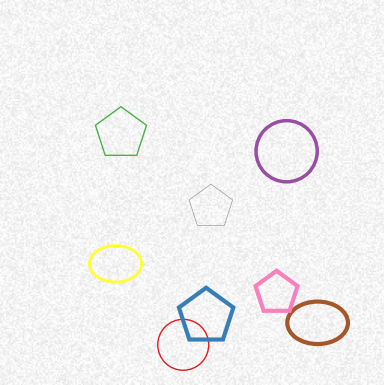[{"shape": "circle", "thickness": 1, "radius": 0.33, "center": [0.476, 0.104]}, {"shape": "pentagon", "thickness": 3, "radius": 0.37, "center": [0.535, 0.178]}, {"shape": "pentagon", "thickness": 1, "radius": 0.35, "center": [0.314, 0.653]}, {"shape": "circle", "thickness": 2.5, "radius": 0.4, "center": [0.744, 0.607]}, {"shape": "oval", "thickness": 2, "radius": 0.34, "center": [0.3, 0.315]}, {"shape": "oval", "thickness": 3, "radius": 0.39, "center": [0.825, 0.162]}, {"shape": "pentagon", "thickness": 3, "radius": 0.29, "center": [0.718, 0.239]}, {"shape": "pentagon", "thickness": 0.5, "radius": 0.3, "center": [0.548, 0.462]}]